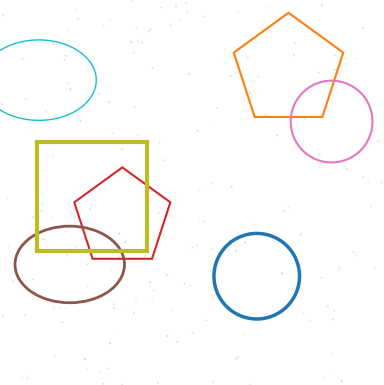[{"shape": "circle", "thickness": 2.5, "radius": 0.56, "center": [0.667, 0.283]}, {"shape": "pentagon", "thickness": 1.5, "radius": 0.75, "center": [0.749, 0.817]}, {"shape": "pentagon", "thickness": 1.5, "radius": 0.66, "center": [0.318, 0.434]}, {"shape": "oval", "thickness": 2, "radius": 0.71, "center": [0.181, 0.313]}, {"shape": "circle", "thickness": 1.5, "radius": 0.53, "center": [0.861, 0.684]}, {"shape": "square", "thickness": 3, "radius": 0.71, "center": [0.239, 0.489]}, {"shape": "oval", "thickness": 1, "radius": 0.75, "center": [0.101, 0.792]}]